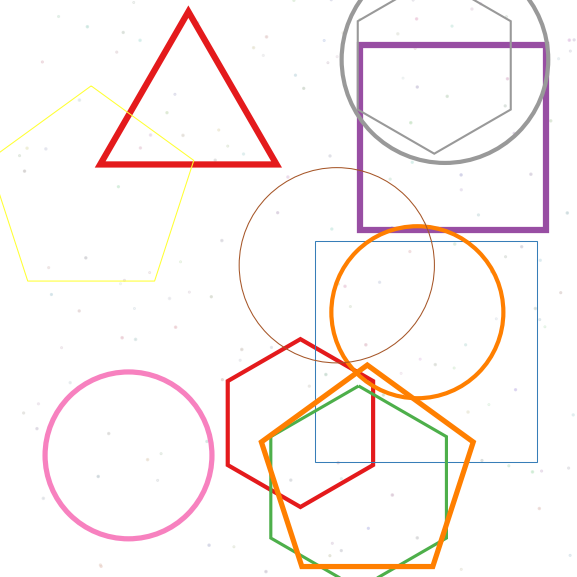[{"shape": "hexagon", "thickness": 2, "radius": 0.73, "center": [0.52, 0.267]}, {"shape": "triangle", "thickness": 3, "radius": 0.88, "center": [0.326, 0.803]}, {"shape": "square", "thickness": 0.5, "radius": 0.96, "center": [0.737, 0.39]}, {"shape": "hexagon", "thickness": 1.5, "radius": 0.88, "center": [0.621, 0.155]}, {"shape": "square", "thickness": 3, "radius": 0.8, "center": [0.784, 0.761]}, {"shape": "pentagon", "thickness": 2.5, "radius": 0.96, "center": [0.636, 0.174]}, {"shape": "circle", "thickness": 2, "radius": 0.74, "center": [0.723, 0.458]}, {"shape": "pentagon", "thickness": 0.5, "radius": 0.93, "center": [0.158, 0.664]}, {"shape": "circle", "thickness": 0.5, "radius": 0.85, "center": [0.583, 0.54]}, {"shape": "circle", "thickness": 2.5, "radius": 0.72, "center": [0.223, 0.211]}, {"shape": "circle", "thickness": 2, "radius": 0.89, "center": [0.77, 0.896]}, {"shape": "hexagon", "thickness": 1, "radius": 0.76, "center": [0.752, 0.886]}]